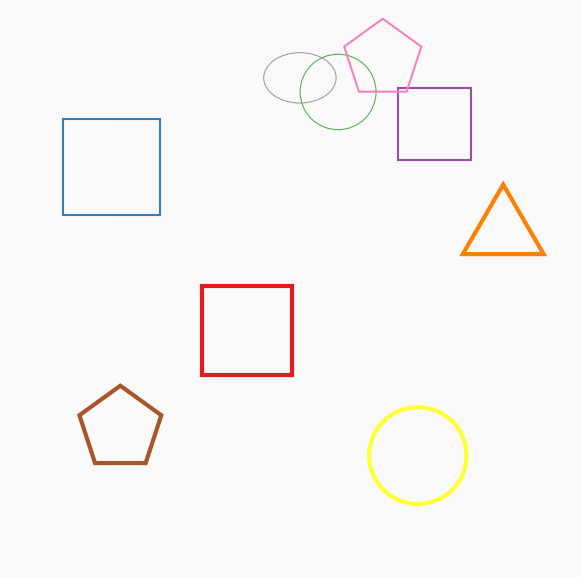[{"shape": "square", "thickness": 2, "radius": 0.39, "center": [0.425, 0.427]}, {"shape": "square", "thickness": 1, "radius": 0.41, "center": [0.192, 0.71]}, {"shape": "circle", "thickness": 0.5, "radius": 0.33, "center": [0.582, 0.84]}, {"shape": "square", "thickness": 1, "radius": 0.31, "center": [0.748, 0.785]}, {"shape": "triangle", "thickness": 2, "radius": 0.4, "center": [0.866, 0.599]}, {"shape": "circle", "thickness": 2, "radius": 0.42, "center": [0.719, 0.21]}, {"shape": "pentagon", "thickness": 2, "radius": 0.37, "center": [0.207, 0.257]}, {"shape": "pentagon", "thickness": 1, "radius": 0.35, "center": [0.659, 0.897]}, {"shape": "oval", "thickness": 0.5, "radius": 0.31, "center": [0.516, 0.864]}]